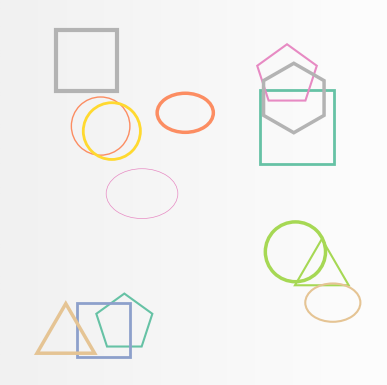[{"shape": "square", "thickness": 2, "radius": 0.48, "center": [0.766, 0.67]}, {"shape": "pentagon", "thickness": 1.5, "radius": 0.38, "center": [0.321, 0.161]}, {"shape": "circle", "thickness": 1, "radius": 0.38, "center": [0.26, 0.673]}, {"shape": "oval", "thickness": 2.5, "radius": 0.36, "center": [0.478, 0.707]}, {"shape": "square", "thickness": 2, "radius": 0.34, "center": [0.267, 0.143]}, {"shape": "pentagon", "thickness": 1.5, "radius": 0.4, "center": [0.741, 0.804]}, {"shape": "oval", "thickness": 0.5, "radius": 0.46, "center": [0.366, 0.497]}, {"shape": "circle", "thickness": 2.5, "radius": 0.39, "center": [0.762, 0.346]}, {"shape": "triangle", "thickness": 1.5, "radius": 0.4, "center": [0.831, 0.299]}, {"shape": "circle", "thickness": 2, "radius": 0.37, "center": [0.289, 0.66]}, {"shape": "oval", "thickness": 1.5, "radius": 0.36, "center": [0.859, 0.214]}, {"shape": "triangle", "thickness": 2.5, "radius": 0.43, "center": [0.17, 0.125]}, {"shape": "hexagon", "thickness": 2.5, "radius": 0.45, "center": [0.758, 0.745]}, {"shape": "square", "thickness": 3, "radius": 0.39, "center": [0.223, 0.843]}]